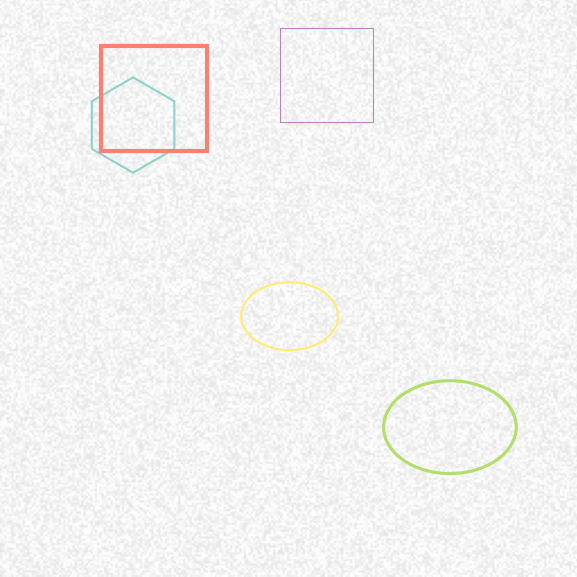[{"shape": "hexagon", "thickness": 1, "radius": 0.41, "center": [0.23, 0.783]}, {"shape": "square", "thickness": 2, "radius": 0.46, "center": [0.266, 0.829]}, {"shape": "oval", "thickness": 1.5, "radius": 0.57, "center": [0.779, 0.26]}, {"shape": "square", "thickness": 0.5, "radius": 0.4, "center": [0.566, 0.869]}, {"shape": "oval", "thickness": 1, "radius": 0.42, "center": [0.502, 0.452]}]